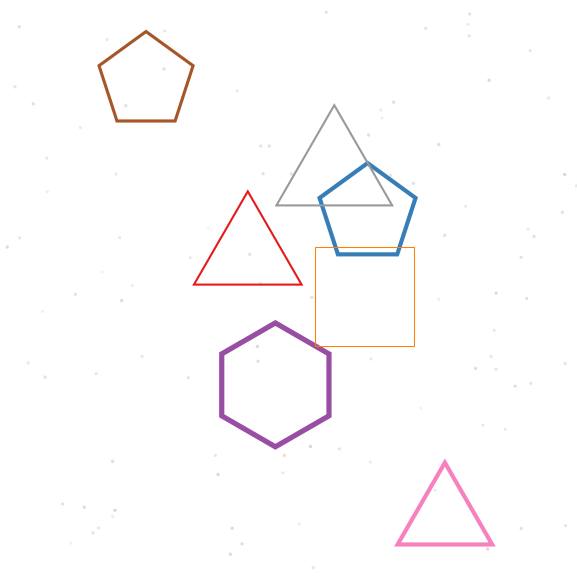[{"shape": "triangle", "thickness": 1, "radius": 0.54, "center": [0.429, 0.56]}, {"shape": "pentagon", "thickness": 2, "radius": 0.44, "center": [0.636, 0.629]}, {"shape": "hexagon", "thickness": 2.5, "radius": 0.54, "center": [0.477, 0.333]}, {"shape": "square", "thickness": 0.5, "radius": 0.43, "center": [0.631, 0.486]}, {"shape": "pentagon", "thickness": 1.5, "radius": 0.43, "center": [0.253, 0.859]}, {"shape": "triangle", "thickness": 2, "radius": 0.47, "center": [0.77, 0.104]}, {"shape": "triangle", "thickness": 1, "radius": 0.58, "center": [0.579, 0.701]}]